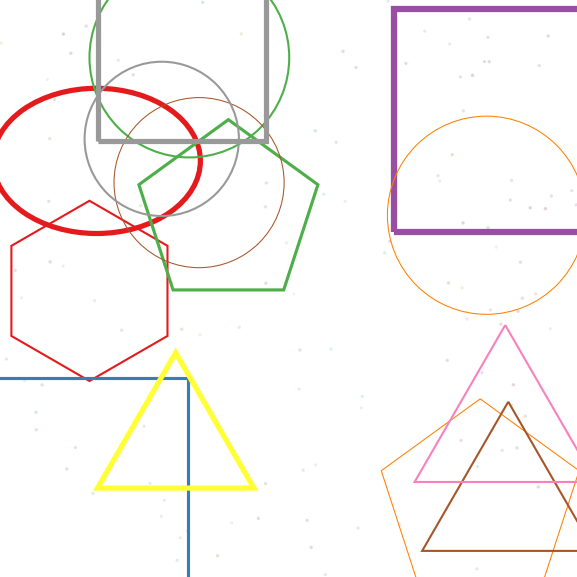[{"shape": "hexagon", "thickness": 1, "radius": 0.78, "center": [0.155, 0.495]}, {"shape": "oval", "thickness": 2.5, "radius": 0.9, "center": [0.167, 0.721]}, {"shape": "square", "thickness": 1.5, "radius": 0.9, "center": [0.147, 0.165]}, {"shape": "circle", "thickness": 1, "radius": 0.86, "center": [0.328, 0.899]}, {"shape": "pentagon", "thickness": 1.5, "radius": 0.81, "center": [0.395, 0.629]}, {"shape": "square", "thickness": 3, "radius": 0.97, "center": [0.874, 0.79]}, {"shape": "pentagon", "thickness": 0.5, "radius": 0.9, "center": [0.832, 0.128]}, {"shape": "circle", "thickness": 0.5, "radius": 0.86, "center": [0.842, 0.626]}, {"shape": "triangle", "thickness": 2.5, "radius": 0.78, "center": [0.304, 0.232]}, {"shape": "circle", "thickness": 0.5, "radius": 0.74, "center": [0.345, 0.683]}, {"shape": "triangle", "thickness": 1, "radius": 0.86, "center": [0.88, 0.131]}, {"shape": "triangle", "thickness": 1, "radius": 0.91, "center": [0.875, 0.255]}, {"shape": "square", "thickness": 2.5, "radius": 0.73, "center": [0.315, 0.9]}, {"shape": "circle", "thickness": 1, "radius": 0.67, "center": [0.28, 0.759]}]